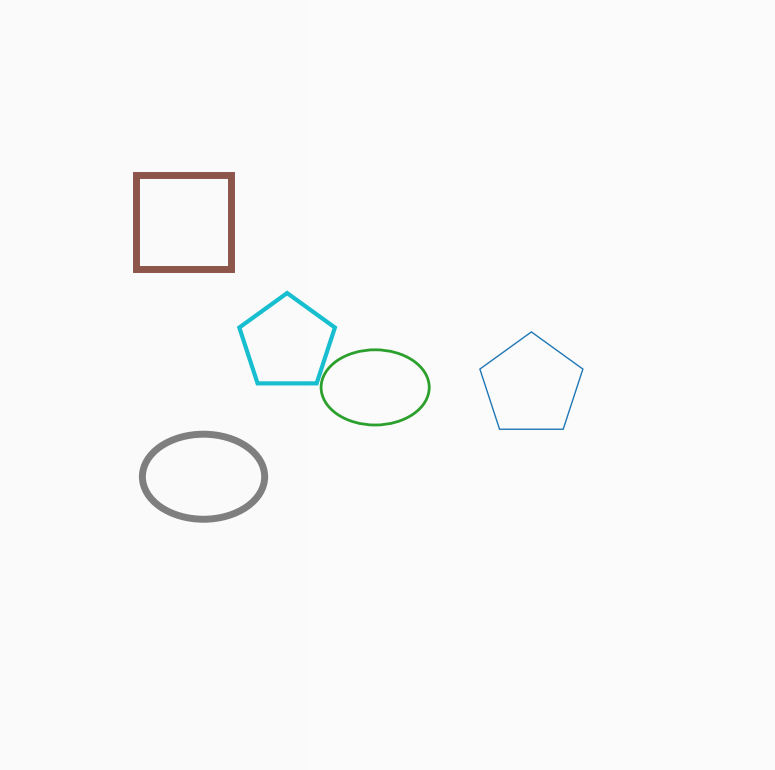[{"shape": "pentagon", "thickness": 0.5, "radius": 0.35, "center": [0.686, 0.499]}, {"shape": "oval", "thickness": 1, "radius": 0.35, "center": [0.484, 0.497]}, {"shape": "square", "thickness": 2.5, "radius": 0.31, "center": [0.237, 0.712]}, {"shape": "oval", "thickness": 2.5, "radius": 0.39, "center": [0.263, 0.381]}, {"shape": "pentagon", "thickness": 1.5, "radius": 0.32, "center": [0.37, 0.555]}]